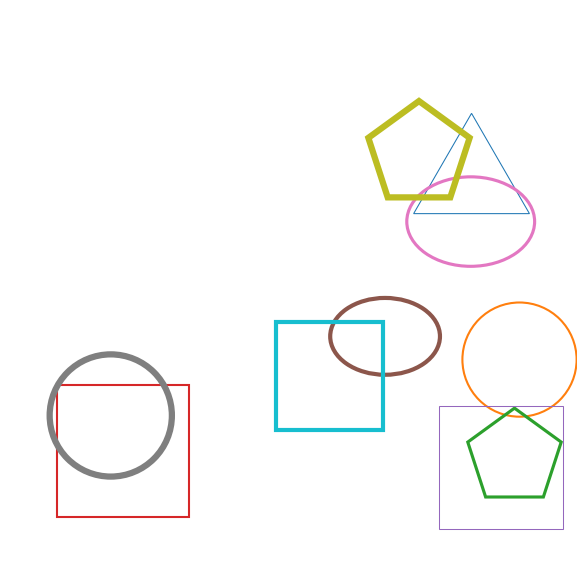[{"shape": "triangle", "thickness": 0.5, "radius": 0.58, "center": [0.817, 0.687]}, {"shape": "circle", "thickness": 1, "radius": 0.49, "center": [0.9, 0.376]}, {"shape": "pentagon", "thickness": 1.5, "radius": 0.43, "center": [0.891, 0.207]}, {"shape": "square", "thickness": 1, "radius": 0.57, "center": [0.213, 0.218]}, {"shape": "square", "thickness": 0.5, "radius": 0.53, "center": [0.867, 0.189]}, {"shape": "oval", "thickness": 2, "radius": 0.48, "center": [0.667, 0.417]}, {"shape": "oval", "thickness": 1.5, "radius": 0.55, "center": [0.815, 0.615]}, {"shape": "circle", "thickness": 3, "radius": 0.53, "center": [0.192, 0.28]}, {"shape": "pentagon", "thickness": 3, "radius": 0.46, "center": [0.726, 0.732]}, {"shape": "square", "thickness": 2, "radius": 0.46, "center": [0.571, 0.348]}]